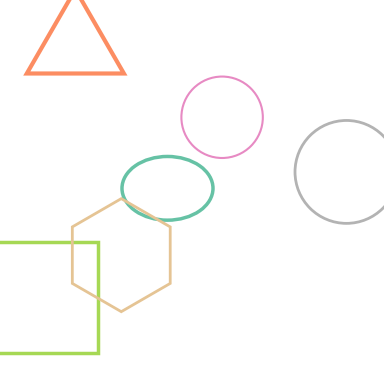[{"shape": "oval", "thickness": 2.5, "radius": 0.59, "center": [0.435, 0.511]}, {"shape": "triangle", "thickness": 3, "radius": 0.73, "center": [0.196, 0.882]}, {"shape": "circle", "thickness": 1.5, "radius": 0.53, "center": [0.577, 0.695]}, {"shape": "square", "thickness": 2.5, "radius": 0.72, "center": [0.11, 0.227]}, {"shape": "hexagon", "thickness": 2, "radius": 0.73, "center": [0.315, 0.337]}, {"shape": "circle", "thickness": 2, "radius": 0.67, "center": [0.9, 0.553]}]